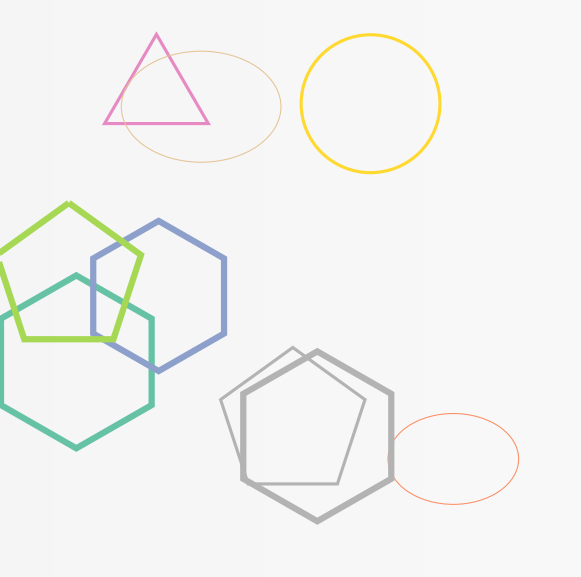[{"shape": "hexagon", "thickness": 3, "radius": 0.75, "center": [0.131, 0.373]}, {"shape": "oval", "thickness": 0.5, "radius": 0.56, "center": [0.78, 0.204]}, {"shape": "hexagon", "thickness": 3, "radius": 0.65, "center": [0.273, 0.487]}, {"shape": "triangle", "thickness": 1.5, "radius": 0.51, "center": [0.269, 0.837]}, {"shape": "pentagon", "thickness": 3, "radius": 0.65, "center": [0.118, 0.517]}, {"shape": "circle", "thickness": 1.5, "radius": 0.6, "center": [0.638, 0.82]}, {"shape": "oval", "thickness": 0.5, "radius": 0.69, "center": [0.346, 0.814]}, {"shape": "hexagon", "thickness": 3, "radius": 0.74, "center": [0.546, 0.244]}, {"shape": "pentagon", "thickness": 1.5, "radius": 0.65, "center": [0.504, 0.267]}]